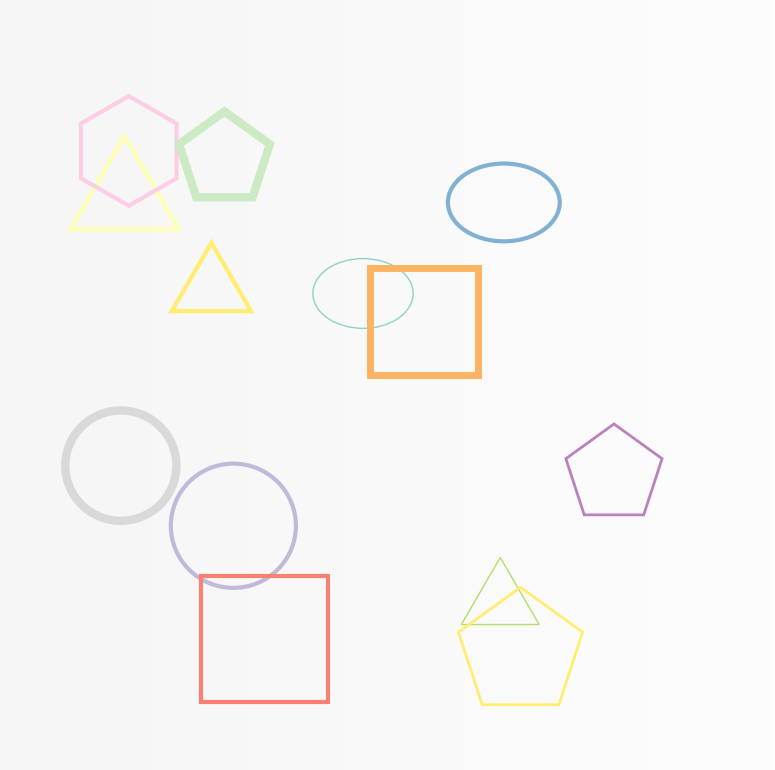[{"shape": "oval", "thickness": 0.5, "radius": 0.32, "center": [0.468, 0.619]}, {"shape": "triangle", "thickness": 1.5, "radius": 0.4, "center": [0.161, 0.743]}, {"shape": "circle", "thickness": 1.5, "radius": 0.4, "center": [0.301, 0.317]}, {"shape": "square", "thickness": 1.5, "radius": 0.41, "center": [0.341, 0.17]}, {"shape": "oval", "thickness": 1.5, "radius": 0.36, "center": [0.65, 0.737]}, {"shape": "square", "thickness": 2.5, "radius": 0.35, "center": [0.547, 0.583]}, {"shape": "triangle", "thickness": 0.5, "radius": 0.29, "center": [0.645, 0.218]}, {"shape": "hexagon", "thickness": 1.5, "radius": 0.36, "center": [0.166, 0.804]}, {"shape": "circle", "thickness": 3, "radius": 0.36, "center": [0.156, 0.395]}, {"shape": "pentagon", "thickness": 1, "radius": 0.33, "center": [0.792, 0.384]}, {"shape": "pentagon", "thickness": 3, "radius": 0.31, "center": [0.29, 0.794]}, {"shape": "triangle", "thickness": 1.5, "radius": 0.3, "center": [0.273, 0.625]}, {"shape": "pentagon", "thickness": 1, "radius": 0.42, "center": [0.672, 0.153]}]